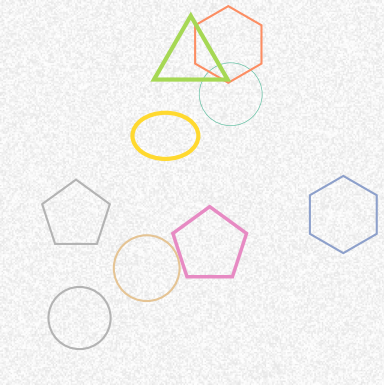[{"shape": "circle", "thickness": 0.5, "radius": 0.41, "center": [0.599, 0.755]}, {"shape": "hexagon", "thickness": 1.5, "radius": 0.5, "center": [0.593, 0.885]}, {"shape": "hexagon", "thickness": 1.5, "radius": 0.5, "center": [0.892, 0.443]}, {"shape": "pentagon", "thickness": 2.5, "radius": 0.5, "center": [0.545, 0.363]}, {"shape": "triangle", "thickness": 3, "radius": 0.55, "center": [0.496, 0.849]}, {"shape": "oval", "thickness": 3, "radius": 0.43, "center": [0.43, 0.647]}, {"shape": "circle", "thickness": 1.5, "radius": 0.43, "center": [0.381, 0.304]}, {"shape": "pentagon", "thickness": 1.5, "radius": 0.46, "center": [0.197, 0.441]}, {"shape": "circle", "thickness": 1.5, "radius": 0.4, "center": [0.207, 0.174]}]